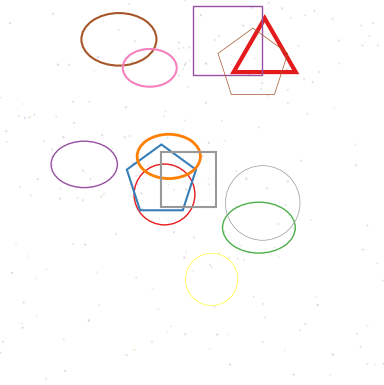[{"shape": "triangle", "thickness": 3, "radius": 0.47, "center": [0.688, 0.859]}, {"shape": "circle", "thickness": 1, "radius": 0.39, "center": [0.427, 0.495]}, {"shape": "pentagon", "thickness": 1.5, "radius": 0.47, "center": [0.419, 0.53]}, {"shape": "oval", "thickness": 1, "radius": 0.47, "center": [0.672, 0.409]}, {"shape": "square", "thickness": 1, "radius": 0.45, "center": [0.59, 0.894]}, {"shape": "oval", "thickness": 1, "radius": 0.43, "center": [0.219, 0.573]}, {"shape": "oval", "thickness": 2, "radius": 0.41, "center": [0.438, 0.594]}, {"shape": "circle", "thickness": 0.5, "radius": 0.34, "center": [0.55, 0.274]}, {"shape": "pentagon", "thickness": 0.5, "radius": 0.48, "center": [0.657, 0.832]}, {"shape": "oval", "thickness": 1.5, "radius": 0.49, "center": [0.309, 0.898]}, {"shape": "oval", "thickness": 1.5, "radius": 0.35, "center": [0.389, 0.824]}, {"shape": "square", "thickness": 1.5, "radius": 0.36, "center": [0.489, 0.534]}, {"shape": "circle", "thickness": 0.5, "radius": 0.48, "center": [0.682, 0.473]}]